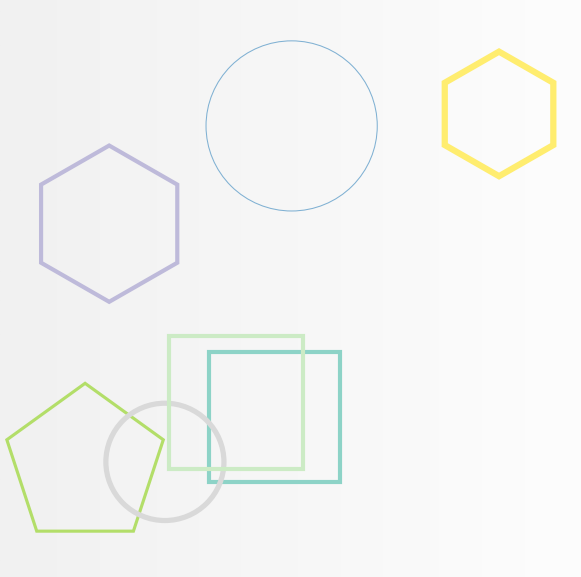[{"shape": "square", "thickness": 2, "radius": 0.56, "center": [0.472, 0.277]}, {"shape": "hexagon", "thickness": 2, "radius": 0.68, "center": [0.188, 0.612]}, {"shape": "circle", "thickness": 0.5, "radius": 0.74, "center": [0.502, 0.781]}, {"shape": "pentagon", "thickness": 1.5, "radius": 0.71, "center": [0.146, 0.194]}, {"shape": "circle", "thickness": 2.5, "radius": 0.51, "center": [0.284, 0.199]}, {"shape": "square", "thickness": 2, "radius": 0.57, "center": [0.406, 0.302]}, {"shape": "hexagon", "thickness": 3, "radius": 0.54, "center": [0.859, 0.802]}]